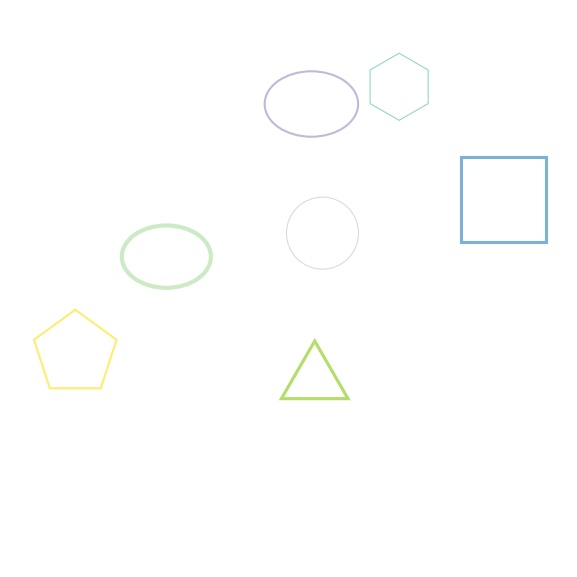[{"shape": "hexagon", "thickness": 0.5, "radius": 0.29, "center": [0.691, 0.849]}, {"shape": "oval", "thickness": 1, "radius": 0.4, "center": [0.539, 0.819]}, {"shape": "square", "thickness": 1.5, "radius": 0.37, "center": [0.871, 0.654]}, {"shape": "triangle", "thickness": 1.5, "radius": 0.33, "center": [0.545, 0.342]}, {"shape": "circle", "thickness": 0.5, "radius": 0.31, "center": [0.558, 0.595]}, {"shape": "oval", "thickness": 2, "radius": 0.39, "center": [0.288, 0.555]}, {"shape": "pentagon", "thickness": 1, "radius": 0.38, "center": [0.13, 0.388]}]